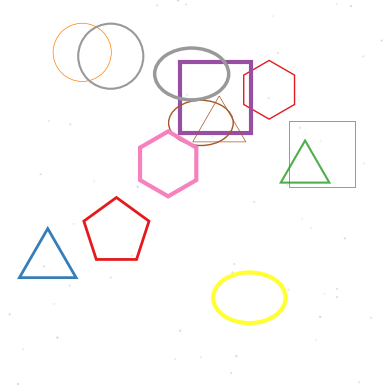[{"shape": "pentagon", "thickness": 2, "radius": 0.44, "center": [0.302, 0.398]}, {"shape": "hexagon", "thickness": 1, "radius": 0.38, "center": [0.699, 0.767]}, {"shape": "triangle", "thickness": 2, "radius": 0.42, "center": [0.124, 0.321]}, {"shape": "triangle", "thickness": 1.5, "radius": 0.36, "center": [0.792, 0.562]}, {"shape": "square", "thickness": 0.5, "radius": 0.43, "center": [0.836, 0.599]}, {"shape": "square", "thickness": 3, "radius": 0.46, "center": [0.56, 0.748]}, {"shape": "circle", "thickness": 0.5, "radius": 0.38, "center": [0.214, 0.864]}, {"shape": "oval", "thickness": 3, "radius": 0.47, "center": [0.648, 0.227]}, {"shape": "triangle", "thickness": 0.5, "radius": 0.4, "center": [0.569, 0.671]}, {"shape": "oval", "thickness": 1, "radius": 0.42, "center": [0.522, 0.681]}, {"shape": "hexagon", "thickness": 3, "radius": 0.42, "center": [0.437, 0.574]}, {"shape": "oval", "thickness": 2.5, "radius": 0.48, "center": [0.498, 0.808]}, {"shape": "circle", "thickness": 1.5, "radius": 0.42, "center": [0.288, 0.854]}]